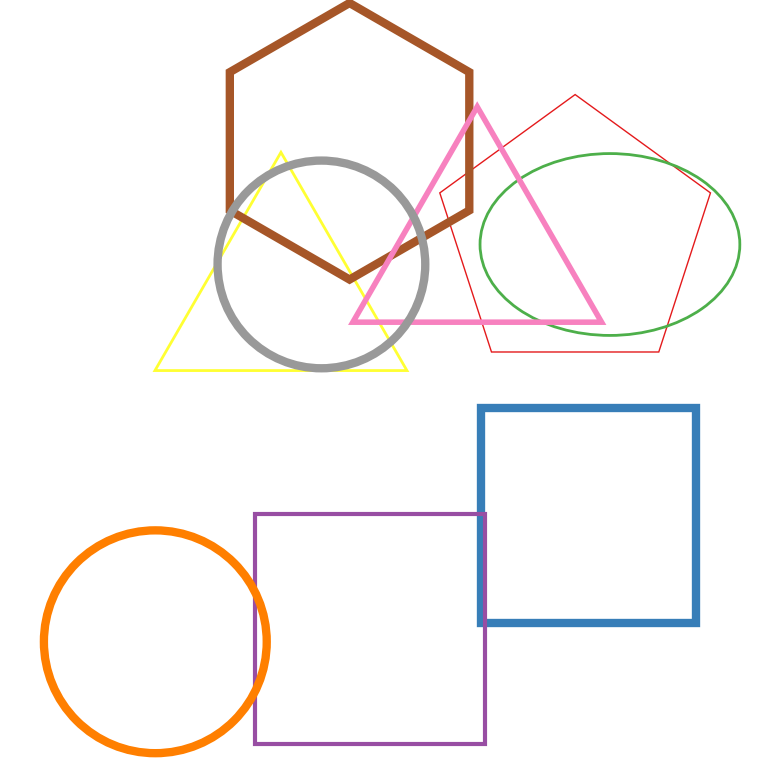[{"shape": "pentagon", "thickness": 0.5, "radius": 0.92, "center": [0.747, 0.692]}, {"shape": "square", "thickness": 3, "radius": 0.7, "center": [0.764, 0.331]}, {"shape": "oval", "thickness": 1, "radius": 0.84, "center": [0.792, 0.682]}, {"shape": "square", "thickness": 1.5, "radius": 0.75, "center": [0.48, 0.183]}, {"shape": "circle", "thickness": 3, "radius": 0.72, "center": [0.202, 0.167]}, {"shape": "triangle", "thickness": 1, "radius": 0.94, "center": [0.365, 0.613]}, {"shape": "hexagon", "thickness": 3, "radius": 0.9, "center": [0.454, 0.817]}, {"shape": "triangle", "thickness": 2, "radius": 0.93, "center": [0.62, 0.675]}, {"shape": "circle", "thickness": 3, "radius": 0.67, "center": [0.417, 0.657]}]